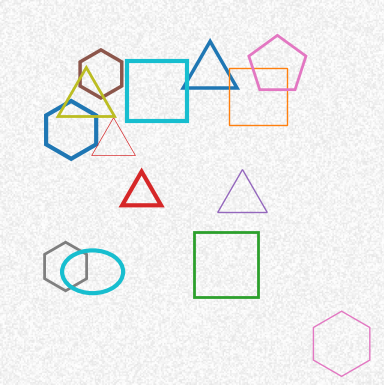[{"shape": "triangle", "thickness": 2.5, "radius": 0.4, "center": [0.546, 0.812]}, {"shape": "hexagon", "thickness": 3, "radius": 0.38, "center": [0.185, 0.663]}, {"shape": "square", "thickness": 1, "radius": 0.37, "center": [0.67, 0.749]}, {"shape": "square", "thickness": 2, "radius": 0.42, "center": [0.587, 0.313]}, {"shape": "triangle", "thickness": 3, "radius": 0.29, "center": [0.368, 0.496]}, {"shape": "triangle", "thickness": 0.5, "radius": 0.33, "center": [0.295, 0.629]}, {"shape": "triangle", "thickness": 1, "radius": 0.37, "center": [0.63, 0.485]}, {"shape": "hexagon", "thickness": 2.5, "radius": 0.31, "center": [0.262, 0.808]}, {"shape": "hexagon", "thickness": 1, "radius": 0.42, "center": [0.887, 0.107]}, {"shape": "pentagon", "thickness": 2, "radius": 0.39, "center": [0.721, 0.83]}, {"shape": "hexagon", "thickness": 2, "radius": 0.32, "center": [0.17, 0.308]}, {"shape": "triangle", "thickness": 2, "radius": 0.42, "center": [0.224, 0.74]}, {"shape": "square", "thickness": 3, "radius": 0.39, "center": [0.408, 0.763]}, {"shape": "oval", "thickness": 3, "radius": 0.4, "center": [0.241, 0.294]}]